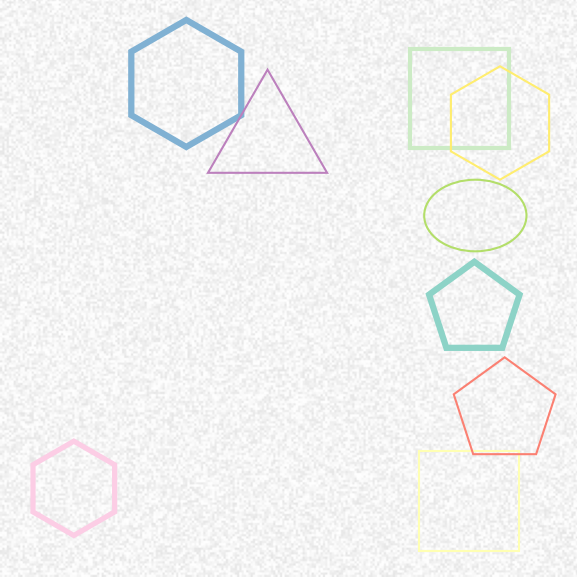[{"shape": "pentagon", "thickness": 3, "radius": 0.41, "center": [0.821, 0.463]}, {"shape": "square", "thickness": 1, "radius": 0.43, "center": [0.811, 0.132]}, {"shape": "pentagon", "thickness": 1, "radius": 0.46, "center": [0.874, 0.288]}, {"shape": "hexagon", "thickness": 3, "radius": 0.55, "center": [0.323, 0.855]}, {"shape": "oval", "thickness": 1, "radius": 0.44, "center": [0.823, 0.626]}, {"shape": "hexagon", "thickness": 2.5, "radius": 0.41, "center": [0.128, 0.154]}, {"shape": "triangle", "thickness": 1, "radius": 0.6, "center": [0.463, 0.759]}, {"shape": "square", "thickness": 2, "radius": 0.43, "center": [0.795, 0.828]}, {"shape": "hexagon", "thickness": 1, "radius": 0.49, "center": [0.866, 0.786]}]